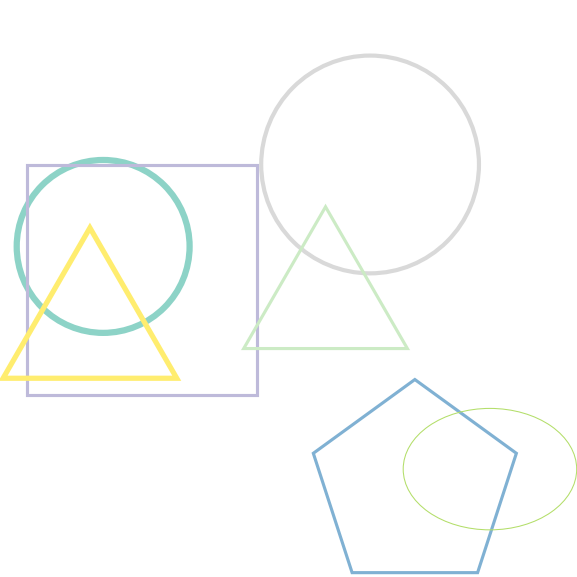[{"shape": "circle", "thickness": 3, "radius": 0.75, "center": [0.179, 0.572]}, {"shape": "square", "thickness": 1.5, "radius": 1.0, "center": [0.245, 0.515]}, {"shape": "pentagon", "thickness": 1.5, "radius": 0.92, "center": [0.718, 0.157]}, {"shape": "oval", "thickness": 0.5, "radius": 0.75, "center": [0.848, 0.187]}, {"shape": "circle", "thickness": 2, "radius": 0.94, "center": [0.641, 0.714]}, {"shape": "triangle", "thickness": 1.5, "radius": 0.82, "center": [0.564, 0.477]}, {"shape": "triangle", "thickness": 2.5, "radius": 0.87, "center": [0.156, 0.431]}]